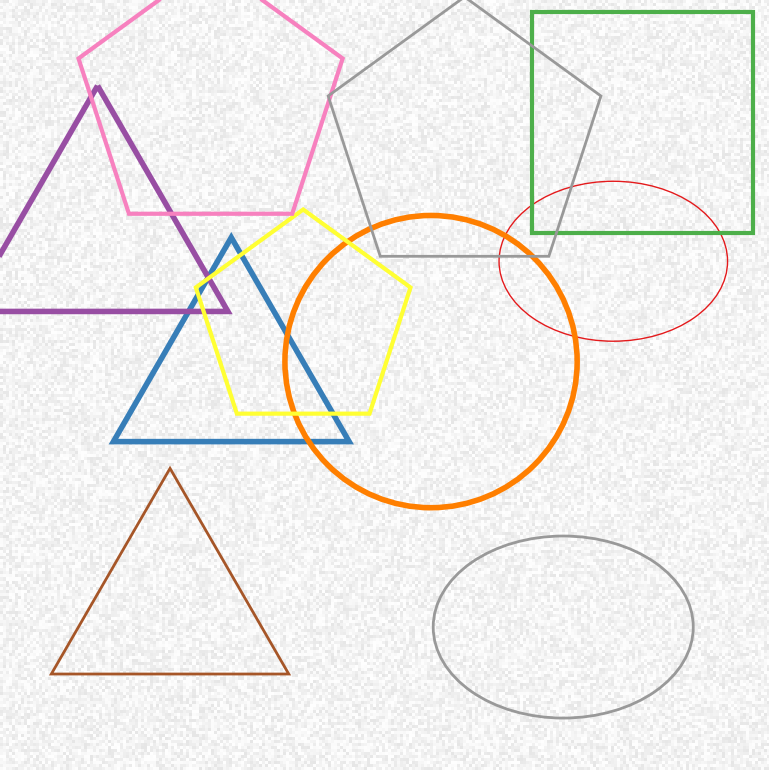[{"shape": "oval", "thickness": 0.5, "radius": 0.74, "center": [0.796, 0.661]}, {"shape": "triangle", "thickness": 2, "radius": 0.88, "center": [0.3, 0.515]}, {"shape": "square", "thickness": 1.5, "radius": 0.72, "center": [0.834, 0.841]}, {"shape": "triangle", "thickness": 2, "radius": 0.98, "center": [0.127, 0.693]}, {"shape": "circle", "thickness": 2, "radius": 0.95, "center": [0.56, 0.53]}, {"shape": "pentagon", "thickness": 1.5, "radius": 0.73, "center": [0.394, 0.581]}, {"shape": "triangle", "thickness": 1, "radius": 0.89, "center": [0.221, 0.214]}, {"shape": "pentagon", "thickness": 1.5, "radius": 0.9, "center": [0.273, 0.868]}, {"shape": "pentagon", "thickness": 1, "radius": 0.93, "center": [0.603, 0.818]}, {"shape": "oval", "thickness": 1, "radius": 0.84, "center": [0.731, 0.186]}]